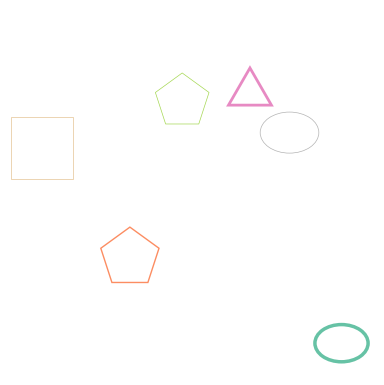[{"shape": "oval", "thickness": 2.5, "radius": 0.35, "center": [0.887, 0.109]}, {"shape": "pentagon", "thickness": 1, "radius": 0.4, "center": [0.337, 0.331]}, {"shape": "triangle", "thickness": 2, "radius": 0.32, "center": [0.649, 0.759]}, {"shape": "pentagon", "thickness": 0.5, "radius": 0.37, "center": [0.473, 0.737]}, {"shape": "square", "thickness": 0.5, "radius": 0.41, "center": [0.109, 0.615]}, {"shape": "oval", "thickness": 0.5, "radius": 0.38, "center": [0.752, 0.656]}]